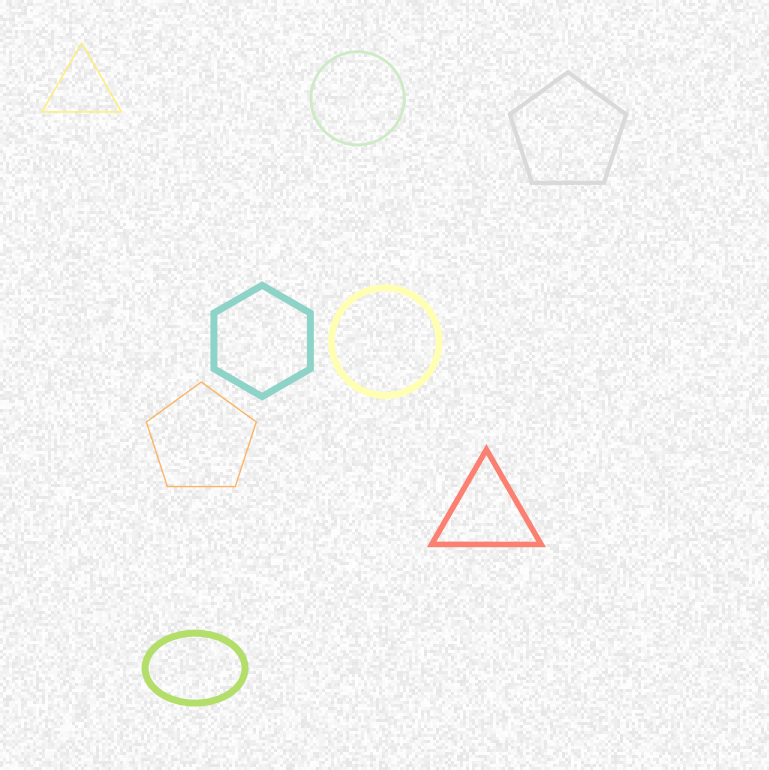[{"shape": "hexagon", "thickness": 2.5, "radius": 0.36, "center": [0.34, 0.557]}, {"shape": "circle", "thickness": 2.5, "radius": 0.35, "center": [0.5, 0.556]}, {"shape": "triangle", "thickness": 2, "radius": 0.41, "center": [0.632, 0.334]}, {"shape": "pentagon", "thickness": 0.5, "radius": 0.38, "center": [0.261, 0.429]}, {"shape": "oval", "thickness": 2.5, "radius": 0.32, "center": [0.253, 0.132]}, {"shape": "pentagon", "thickness": 1.5, "radius": 0.4, "center": [0.738, 0.827]}, {"shape": "circle", "thickness": 1, "radius": 0.3, "center": [0.464, 0.872]}, {"shape": "triangle", "thickness": 0.5, "radius": 0.3, "center": [0.106, 0.884]}]